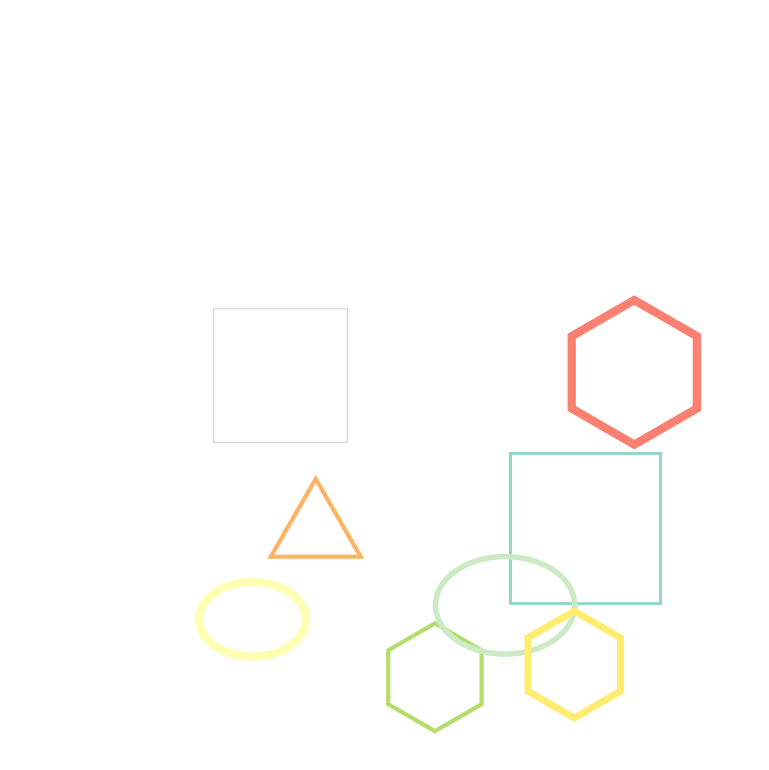[{"shape": "square", "thickness": 1, "radius": 0.49, "center": [0.76, 0.314]}, {"shape": "oval", "thickness": 3, "radius": 0.35, "center": [0.328, 0.196]}, {"shape": "hexagon", "thickness": 3, "radius": 0.47, "center": [0.824, 0.516]}, {"shape": "triangle", "thickness": 1.5, "radius": 0.34, "center": [0.41, 0.311]}, {"shape": "hexagon", "thickness": 1.5, "radius": 0.35, "center": [0.565, 0.12]}, {"shape": "square", "thickness": 0.5, "radius": 0.44, "center": [0.364, 0.513]}, {"shape": "oval", "thickness": 2, "radius": 0.45, "center": [0.656, 0.214]}, {"shape": "hexagon", "thickness": 2.5, "radius": 0.35, "center": [0.746, 0.137]}]